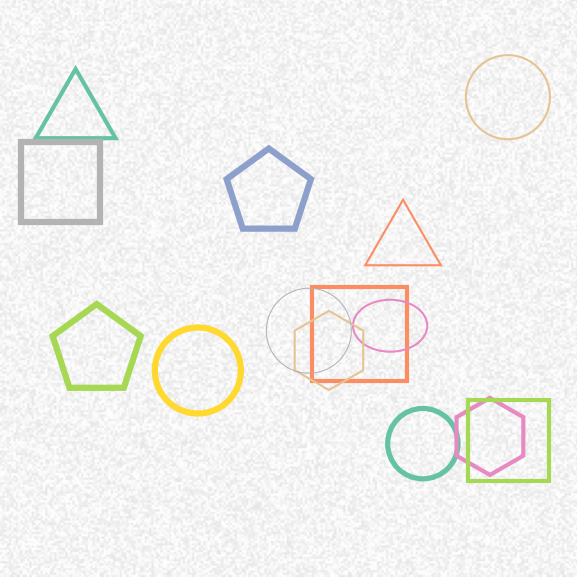[{"shape": "circle", "thickness": 2.5, "radius": 0.3, "center": [0.732, 0.231]}, {"shape": "triangle", "thickness": 2, "radius": 0.4, "center": [0.131, 0.8]}, {"shape": "square", "thickness": 2, "radius": 0.41, "center": [0.623, 0.421]}, {"shape": "triangle", "thickness": 1, "radius": 0.38, "center": [0.698, 0.578]}, {"shape": "pentagon", "thickness": 3, "radius": 0.38, "center": [0.465, 0.665]}, {"shape": "oval", "thickness": 1, "radius": 0.32, "center": [0.676, 0.435]}, {"shape": "hexagon", "thickness": 2, "radius": 0.33, "center": [0.848, 0.243]}, {"shape": "square", "thickness": 2, "radius": 0.35, "center": [0.881, 0.236]}, {"shape": "pentagon", "thickness": 3, "radius": 0.4, "center": [0.167, 0.392]}, {"shape": "circle", "thickness": 3, "radius": 0.37, "center": [0.343, 0.358]}, {"shape": "hexagon", "thickness": 1, "radius": 0.34, "center": [0.57, 0.392]}, {"shape": "circle", "thickness": 1, "radius": 0.36, "center": [0.88, 0.831]}, {"shape": "circle", "thickness": 0.5, "radius": 0.37, "center": [0.535, 0.426]}, {"shape": "square", "thickness": 3, "radius": 0.35, "center": [0.105, 0.684]}]